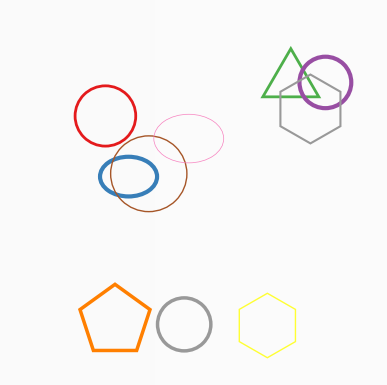[{"shape": "circle", "thickness": 2, "radius": 0.39, "center": [0.272, 0.699]}, {"shape": "oval", "thickness": 3, "radius": 0.37, "center": [0.332, 0.541]}, {"shape": "triangle", "thickness": 2, "radius": 0.42, "center": [0.75, 0.79]}, {"shape": "circle", "thickness": 3, "radius": 0.33, "center": [0.84, 0.786]}, {"shape": "pentagon", "thickness": 2.5, "radius": 0.47, "center": [0.297, 0.167]}, {"shape": "hexagon", "thickness": 1, "radius": 0.42, "center": [0.69, 0.155]}, {"shape": "circle", "thickness": 1, "radius": 0.49, "center": [0.384, 0.549]}, {"shape": "oval", "thickness": 0.5, "radius": 0.45, "center": [0.487, 0.64]}, {"shape": "hexagon", "thickness": 1.5, "radius": 0.45, "center": [0.801, 0.717]}, {"shape": "circle", "thickness": 2.5, "radius": 0.34, "center": [0.475, 0.157]}]